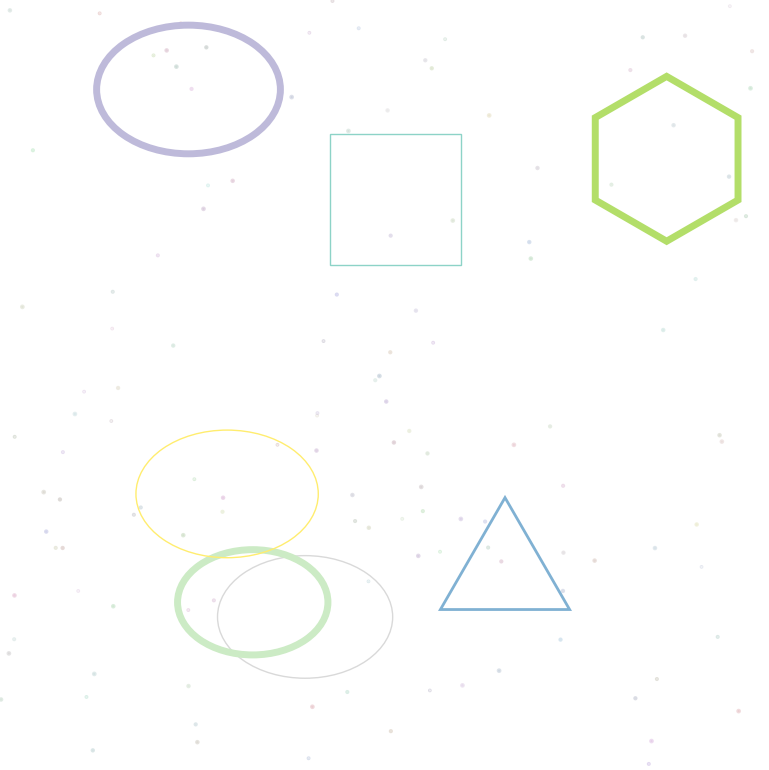[{"shape": "square", "thickness": 0.5, "radius": 0.43, "center": [0.513, 0.74]}, {"shape": "oval", "thickness": 2.5, "radius": 0.6, "center": [0.245, 0.884]}, {"shape": "triangle", "thickness": 1, "radius": 0.48, "center": [0.656, 0.257]}, {"shape": "hexagon", "thickness": 2.5, "radius": 0.54, "center": [0.866, 0.794]}, {"shape": "oval", "thickness": 0.5, "radius": 0.57, "center": [0.396, 0.199]}, {"shape": "oval", "thickness": 2.5, "radius": 0.49, "center": [0.328, 0.218]}, {"shape": "oval", "thickness": 0.5, "radius": 0.59, "center": [0.295, 0.359]}]